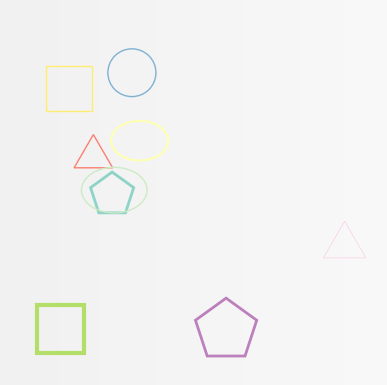[{"shape": "pentagon", "thickness": 2, "radius": 0.29, "center": [0.289, 0.495]}, {"shape": "oval", "thickness": 1.5, "radius": 0.37, "center": [0.36, 0.634]}, {"shape": "triangle", "thickness": 1, "radius": 0.29, "center": [0.241, 0.593]}, {"shape": "circle", "thickness": 1, "radius": 0.31, "center": [0.34, 0.811]}, {"shape": "square", "thickness": 3, "radius": 0.31, "center": [0.156, 0.145]}, {"shape": "triangle", "thickness": 0.5, "radius": 0.32, "center": [0.889, 0.362]}, {"shape": "pentagon", "thickness": 2, "radius": 0.42, "center": [0.583, 0.143]}, {"shape": "oval", "thickness": 1, "radius": 0.42, "center": [0.295, 0.506]}, {"shape": "square", "thickness": 1, "radius": 0.29, "center": [0.178, 0.769]}]